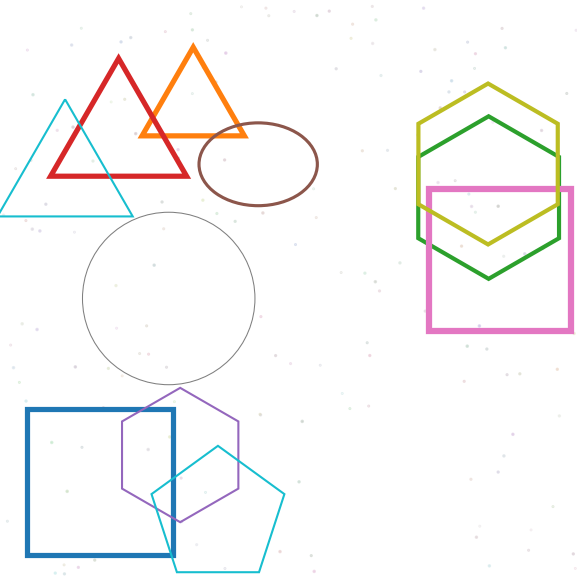[{"shape": "square", "thickness": 2.5, "radius": 0.63, "center": [0.174, 0.165]}, {"shape": "triangle", "thickness": 2.5, "radius": 0.51, "center": [0.335, 0.815]}, {"shape": "hexagon", "thickness": 2, "radius": 0.7, "center": [0.846, 0.657]}, {"shape": "triangle", "thickness": 2.5, "radius": 0.68, "center": [0.205, 0.762]}, {"shape": "hexagon", "thickness": 1, "radius": 0.58, "center": [0.312, 0.211]}, {"shape": "oval", "thickness": 1.5, "radius": 0.51, "center": [0.447, 0.715]}, {"shape": "square", "thickness": 3, "radius": 0.62, "center": [0.866, 0.549]}, {"shape": "circle", "thickness": 0.5, "radius": 0.75, "center": [0.292, 0.482]}, {"shape": "hexagon", "thickness": 2, "radius": 0.7, "center": [0.845, 0.715]}, {"shape": "triangle", "thickness": 1, "radius": 0.68, "center": [0.113, 0.692]}, {"shape": "pentagon", "thickness": 1, "radius": 0.6, "center": [0.377, 0.106]}]